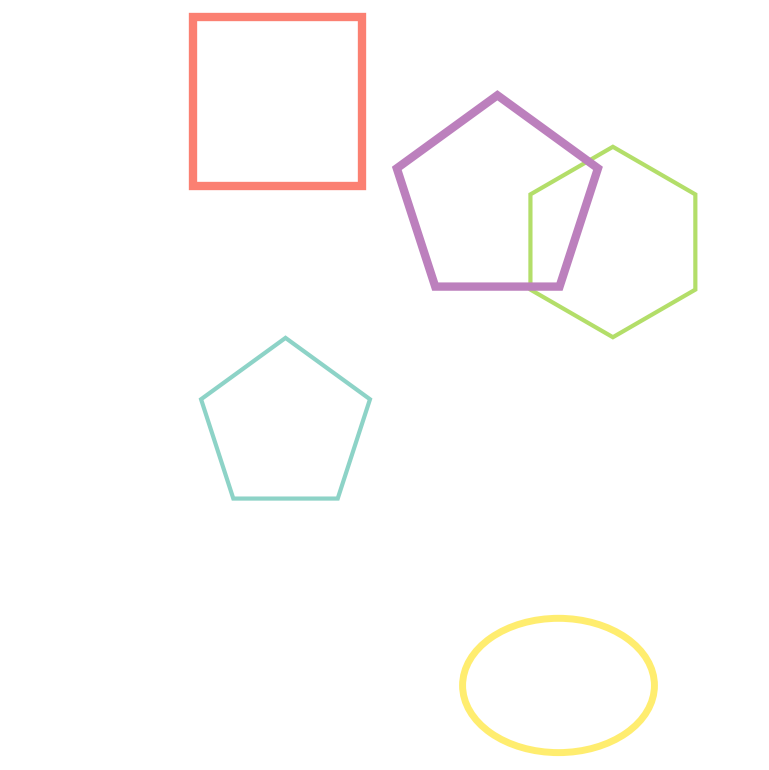[{"shape": "pentagon", "thickness": 1.5, "radius": 0.58, "center": [0.371, 0.446]}, {"shape": "square", "thickness": 3, "radius": 0.55, "center": [0.36, 0.868]}, {"shape": "hexagon", "thickness": 1.5, "radius": 0.62, "center": [0.796, 0.686]}, {"shape": "pentagon", "thickness": 3, "radius": 0.69, "center": [0.646, 0.739]}, {"shape": "oval", "thickness": 2.5, "radius": 0.62, "center": [0.725, 0.11]}]